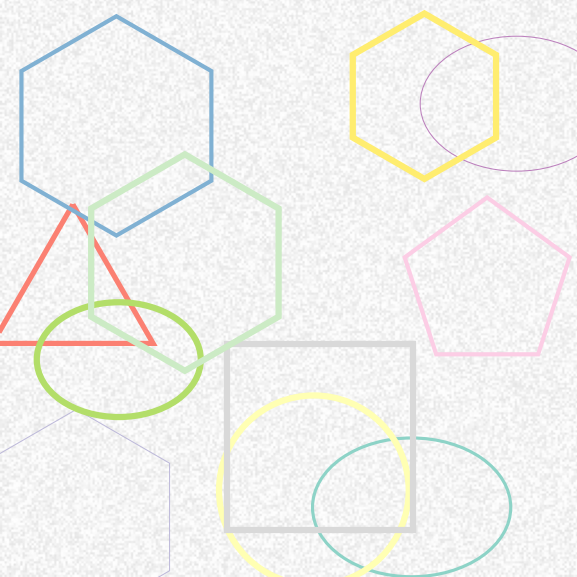[{"shape": "oval", "thickness": 1.5, "radius": 0.86, "center": [0.713, 0.121]}, {"shape": "circle", "thickness": 3, "radius": 0.82, "center": [0.543, 0.15]}, {"shape": "hexagon", "thickness": 0.5, "radius": 0.93, "center": [0.132, 0.104]}, {"shape": "triangle", "thickness": 2.5, "radius": 0.8, "center": [0.126, 0.485]}, {"shape": "hexagon", "thickness": 2, "radius": 0.95, "center": [0.202, 0.781]}, {"shape": "oval", "thickness": 3, "radius": 0.71, "center": [0.206, 0.376]}, {"shape": "pentagon", "thickness": 2, "radius": 0.75, "center": [0.844, 0.507]}, {"shape": "square", "thickness": 3, "radius": 0.81, "center": [0.554, 0.242]}, {"shape": "oval", "thickness": 0.5, "radius": 0.83, "center": [0.895, 0.82]}, {"shape": "hexagon", "thickness": 3, "radius": 0.94, "center": [0.32, 0.544]}, {"shape": "hexagon", "thickness": 3, "radius": 0.72, "center": [0.735, 0.833]}]